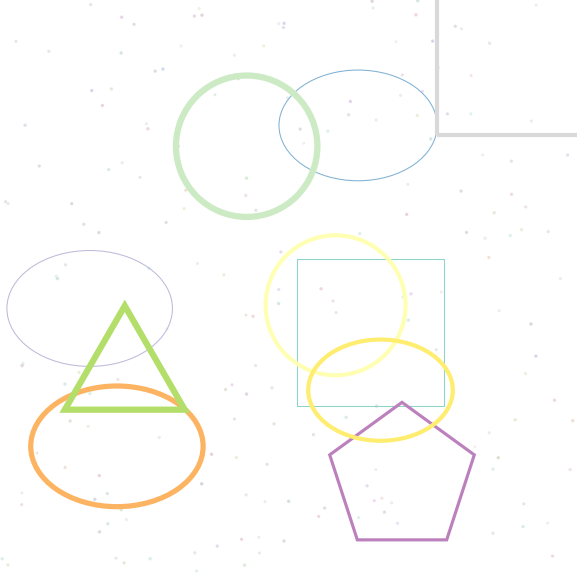[{"shape": "square", "thickness": 0.5, "radius": 0.64, "center": [0.641, 0.423]}, {"shape": "circle", "thickness": 2, "radius": 0.61, "center": [0.581, 0.471]}, {"shape": "oval", "thickness": 0.5, "radius": 0.72, "center": [0.155, 0.465]}, {"shape": "oval", "thickness": 0.5, "radius": 0.68, "center": [0.62, 0.782]}, {"shape": "oval", "thickness": 2.5, "radius": 0.75, "center": [0.202, 0.226]}, {"shape": "triangle", "thickness": 3, "radius": 0.6, "center": [0.216, 0.35]}, {"shape": "square", "thickness": 2, "radius": 0.67, "center": [0.89, 0.899]}, {"shape": "pentagon", "thickness": 1.5, "radius": 0.66, "center": [0.696, 0.171]}, {"shape": "circle", "thickness": 3, "radius": 0.61, "center": [0.427, 0.746]}, {"shape": "oval", "thickness": 2, "radius": 0.63, "center": [0.659, 0.324]}]